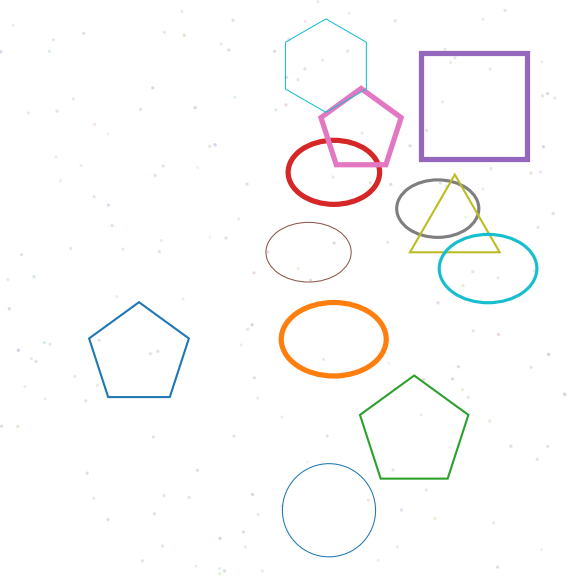[{"shape": "pentagon", "thickness": 1, "radius": 0.45, "center": [0.241, 0.385]}, {"shape": "circle", "thickness": 0.5, "radius": 0.4, "center": [0.57, 0.116]}, {"shape": "oval", "thickness": 2.5, "radius": 0.45, "center": [0.578, 0.412]}, {"shape": "pentagon", "thickness": 1, "radius": 0.49, "center": [0.717, 0.25]}, {"shape": "oval", "thickness": 2.5, "radius": 0.4, "center": [0.578, 0.701]}, {"shape": "square", "thickness": 2.5, "radius": 0.46, "center": [0.821, 0.816]}, {"shape": "oval", "thickness": 0.5, "radius": 0.37, "center": [0.534, 0.562]}, {"shape": "pentagon", "thickness": 2.5, "radius": 0.37, "center": [0.625, 0.773]}, {"shape": "oval", "thickness": 1.5, "radius": 0.36, "center": [0.758, 0.638]}, {"shape": "triangle", "thickness": 1, "radius": 0.45, "center": [0.788, 0.607]}, {"shape": "hexagon", "thickness": 0.5, "radius": 0.4, "center": [0.564, 0.886]}, {"shape": "oval", "thickness": 1.5, "radius": 0.42, "center": [0.845, 0.534]}]